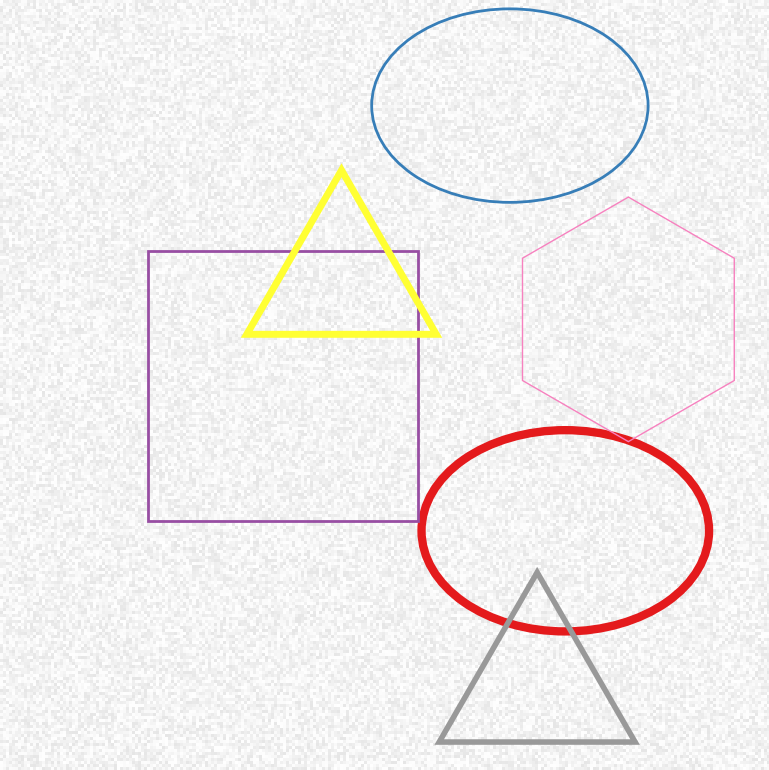[{"shape": "oval", "thickness": 3, "radius": 0.93, "center": [0.734, 0.311]}, {"shape": "oval", "thickness": 1, "radius": 0.9, "center": [0.662, 0.863]}, {"shape": "square", "thickness": 1, "radius": 0.88, "center": [0.368, 0.499]}, {"shape": "triangle", "thickness": 2.5, "radius": 0.71, "center": [0.444, 0.637]}, {"shape": "hexagon", "thickness": 0.5, "radius": 0.79, "center": [0.816, 0.585]}, {"shape": "triangle", "thickness": 2, "radius": 0.73, "center": [0.698, 0.11]}]